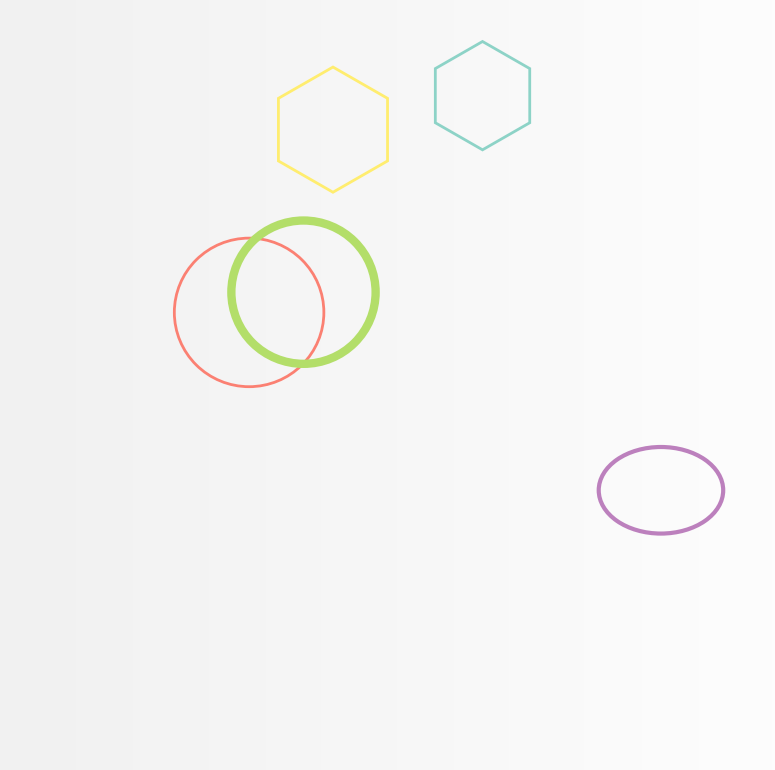[{"shape": "hexagon", "thickness": 1, "radius": 0.35, "center": [0.623, 0.876]}, {"shape": "circle", "thickness": 1, "radius": 0.48, "center": [0.321, 0.594]}, {"shape": "circle", "thickness": 3, "radius": 0.47, "center": [0.392, 0.621]}, {"shape": "oval", "thickness": 1.5, "radius": 0.4, "center": [0.853, 0.363]}, {"shape": "hexagon", "thickness": 1, "radius": 0.41, "center": [0.43, 0.832]}]